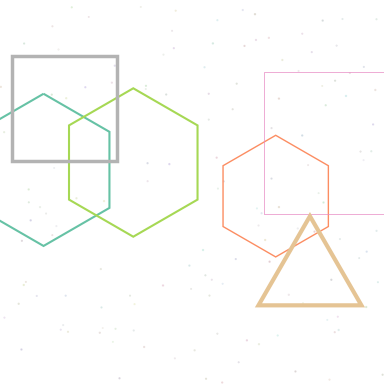[{"shape": "hexagon", "thickness": 1.5, "radius": 0.99, "center": [0.113, 0.559]}, {"shape": "hexagon", "thickness": 1, "radius": 0.79, "center": [0.716, 0.491]}, {"shape": "square", "thickness": 0.5, "radius": 0.92, "center": [0.87, 0.629]}, {"shape": "hexagon", "thickness": 1.5, "radius": 0.96, "center": [0.346, 0.578]}, {"shape": "triangle", "thickness": 3, "radius": 0.77, "center": [0.805, 0.284]}, {"shape": "square", "thickness": 2.5, "radius": 0.68, "center": [0.167, 0.718]}]